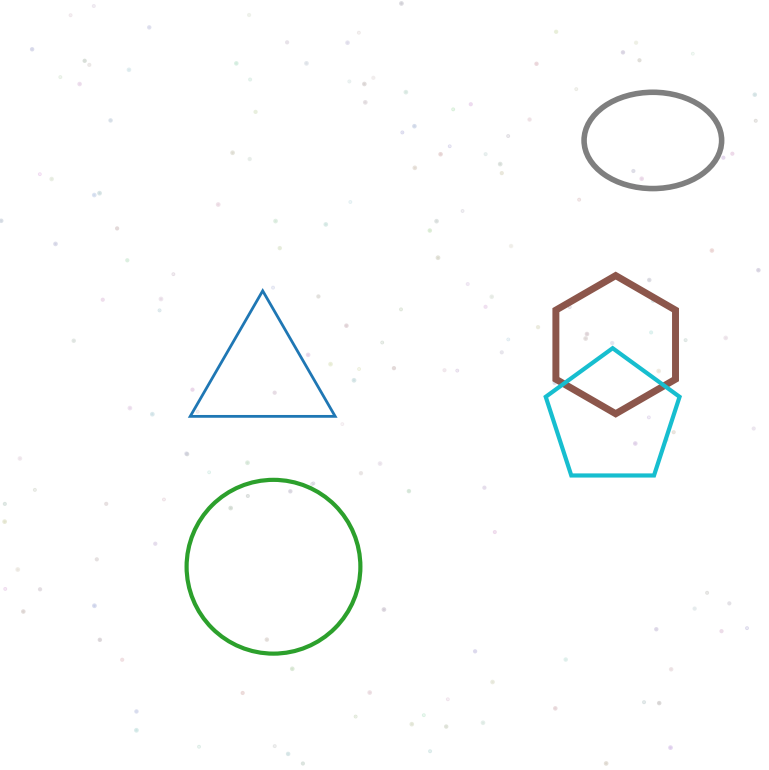[{"shape": "triangle", "thickness": 1, "radius": 0.54, "center": [0.341, 0.514]}, {"shape": "circle", "thickness": 1.5, "radius": 0.56, "center": [0.355, 0.264]}, {"shape": "hexagon", "thickness": 2.5, "radius": 0.45, "center": [0.8, 0.552]}, {"shape": "oval", "thickness": 2, "radius": 0.45, "center": [0.848, 0.818]}, {"shape": "pentagon", "thickness": 1.5, "radius": 0.46, "center": [0.796, 0.456]}]